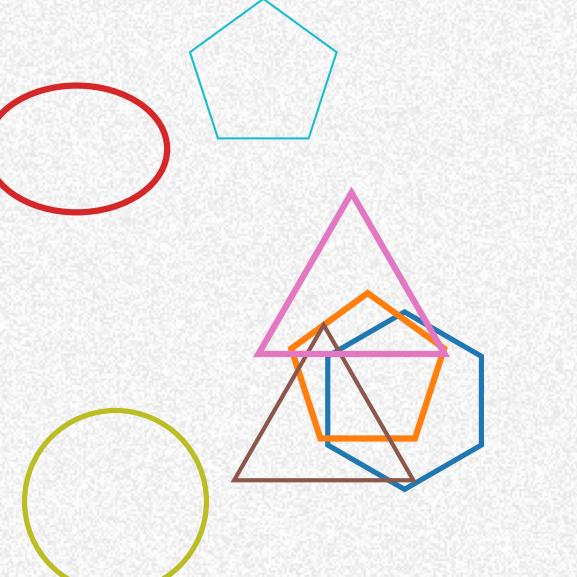[{"shape": "hexagon", "thickness": 2.5, "radius": 0.77, "center": [0.701, 0.305]}, {"shape": "pentagon", "thickness": 3, "radius": 0.7, "center": [0.637, 0.352]}, {"shape": "oval", "thickness": 3, "radius": 0.78, "center": [0.133, 0.741]}, {"shape": "triangle", "thickness": 2, "radius": 0.9, "center": [0.561, 0.257]}, {"shape": "triangle", "thickness": 3, "radius": 0.93, "center": [0.609, 0.479]}, {"shape": "circle", "thickness": 2.5, "radius": 0.79, "center": [0.2, 0.131]}, {"shape": "pentagon", "thickness": 1, "radius": 0.67, "center": [0.456, 0.868]}]